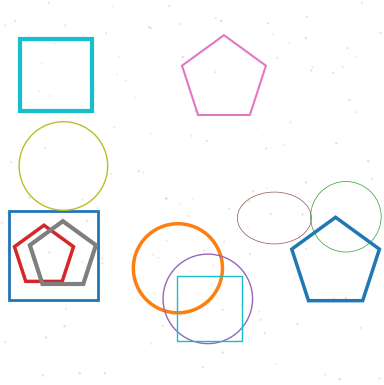[{"shape": "pentagon", "thickness": 2.5, "radius": 0.6, "center": [0.872, 0.316]}, {"shape": "square", "thickness": 2, "radius": 0.58, "center": [0.139, 0.337]}, {"shape": "circle", "thickness": 2.5, "radius": 0.58, "center": [0.462, 0.303]}, {"shape": "circle", "thickness": 0.5, "radius": 0.46, "center": [0.898, 0.437]}, {"shape": "pentagon", "thickness": 2.5, "radius": 0.4, "center": [0.114, 0.334]}, {"shape": "circle", "thickness": 1, "radius": 0.58, "center": [0.54, 0.224]}, {"shape": "oval", "thickness": 0.5, "radius": 0.48, "center": [0.713, 0.434]}, {"shape": "pentagon", "thickness": 1.5, "radius": 0.57, "center": [0.582, 0.794]}, {"shape": "pentagon", "thickness": 3, "radius": 0.45, "center": [0.163, 0.335]}, {"shape": "circle", "thickness": 1, "radius": 0.58, "center": [0.165, 0.569]}, {"shape": "square", "thickness": 1, "radius": 0.42, "center": [0.544, 0.199]}, {"shape": "square", "thickness": 3, "radius": 0.47, "center": [0.146, 0.805]}]